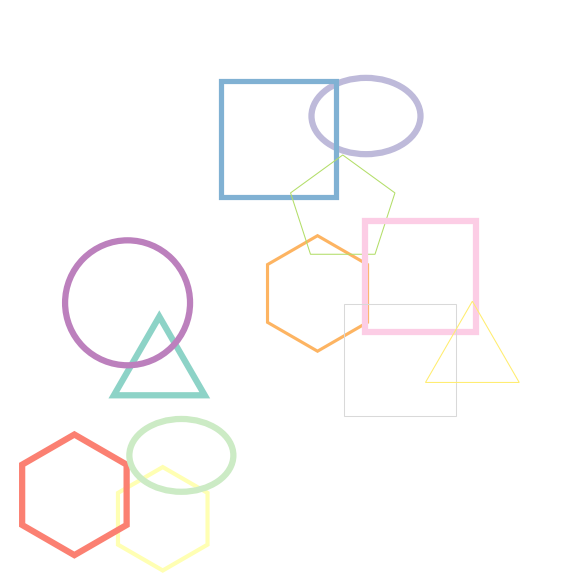[{"shape": "triangle", "thickness": 3, "radius": 0.45, "center": [0.276, 0.36]}, {"shape": "hexagon", "thickness": 2, "radius": 0.45, "center": [0.282, 0.101]}, {"shape": "oval", "thickness": 3, "radius": 0.47, "center": [0.634, 0.798]}, {"shape": "hexagon", "thickness": 3, "radius": 0.52, "center": [0.129, 0.142]}, {"shape": "square", "thickness": 2.5, "radius": 0.5, "center": [0.482, 0.759]}, {"shape": "hexagon", "thickness": 1.5, "radius": 0.5, "center": [0.55, 0.491]}, {"shape": "pentagon", "thickness": 0.5, "radius": 0.48, "center": [0.594, 0.636]}, {"shape": "square", "thickness": 3, "radius": 0.48, "center": [0.729, 0.521]}, {"shape": "square", "thickness": 0.5, "radius": 0.49, "center": [0.693, 0.376]}, {"shape": "circle", "thickness": 3, "radius": 0.54, "center": [0.221, 0.475]}, {"shape": "oval", "thickness": 3, "radius": 0.45, "center": [0.314, 0.211]}, {"shape": "triangle", "thickness": 0.5, "radius": 0.47, "center": [0.818, 0.384]}]